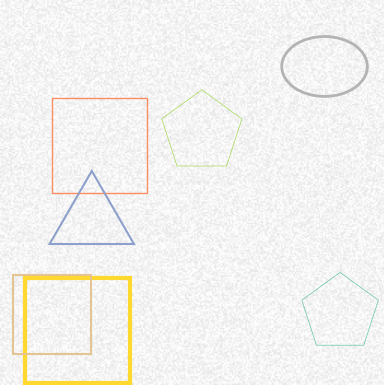[{"shape": "pentagon", "thickness": 0.5, "radius": 0.52, "center": [0.883, 0.188]}, {"shape": "square", "thickness": 1, "radius": 0.62, "center": [0.258, 0.622]}, {"shape": "triangle", "thickness": 1.5, "radius": 0.63, "center": [0.238, 0.429]}, {"shape": "pentagon", "thickness": 0.5, "radius": 0.55, "center": [0.524, 0.657]}, {"shape": "square", "thickness": 3, "radius": 0.68, "center": [0.201, 0.142]}, {"shape": "square", "thickness": 1.5, "radius": 0.51, "center": [0.135, 0.183]}, {"shape": "oval", "thickness": 2, "radius": 0.56, "center": [0.843, 0.827]}]